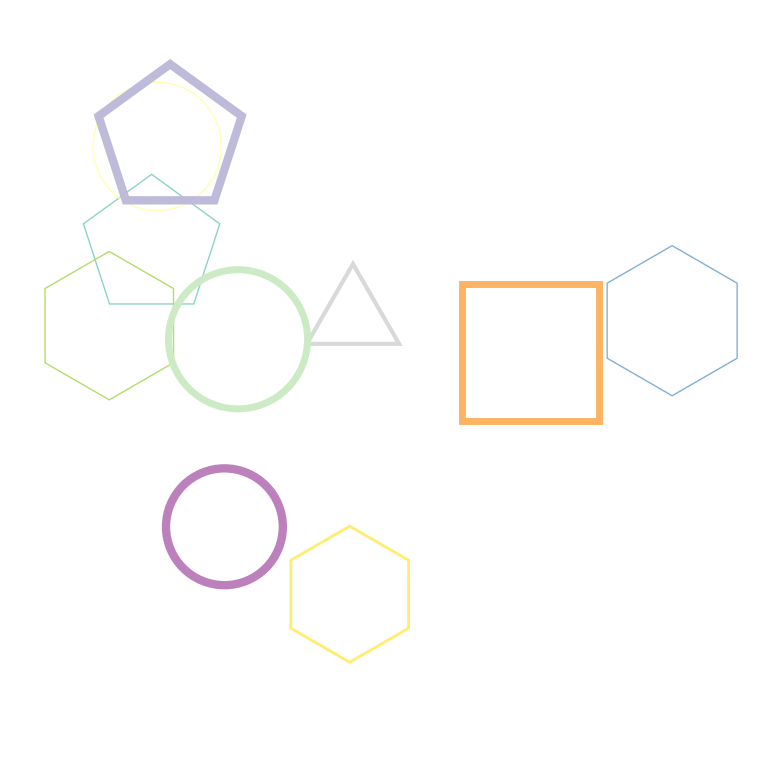[{"shape": "pentagon", "thickness": 0.5, "radius": 0.47, "center": [0.197, 0.681]}, {"shape": "circle", "thickness": 0.5, "radius": 0.42, "center": [0.204, 0.81]}, {"shape": "pentagon", "thickness": 3, "radius": 0.49, "center": [0.221, 0.819]}, {"shape": "hexagon", "thickness": 0.5, "radius": 0.49, "center": [0.873, 0.584]}, {"shape": "square", "thickness": 2.5, "radius": 0.45, "center": [0.689, 0.543]}, {"shape": "hexagon", "thickness": 0.5, "radius": 0.48, "center": [0.142, 0.577]}, {"shape": "triangle", "thickness": 1.5, "radius": 0.35, "center": [0.458, 0.588]}, {"shape": "circle", "thickness": 3, "radius": 0.38, "center": [0.291, 0.316]}, {"shape": "circle", "thickness": 2.5, "radius": 0.45, "center": [0.309, 0.559]}, {"shape": "hexagon", "thickness": 1, "radius": 0.44, "center": [0.454, 0.228]}]